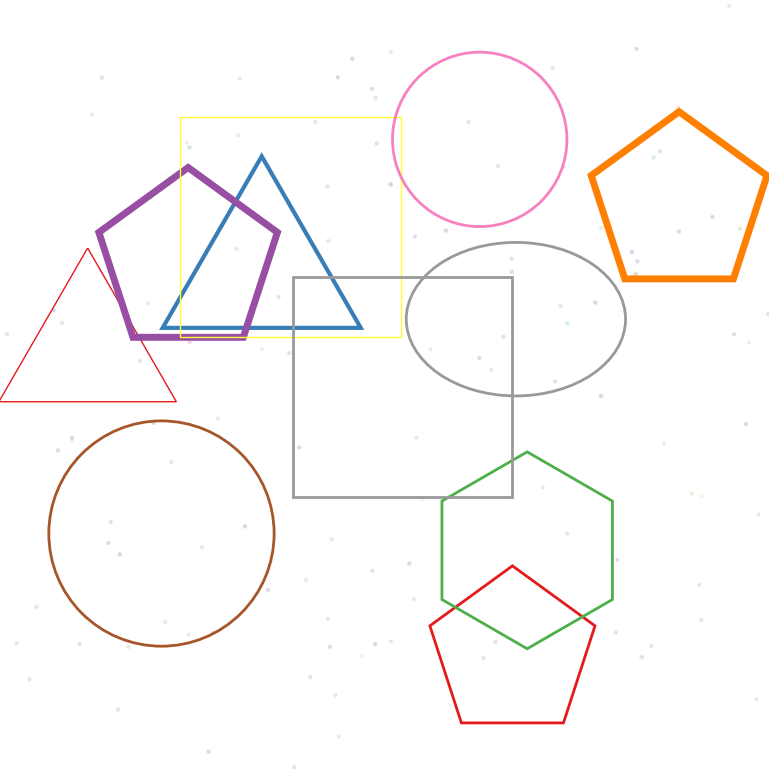[{"shape": "pentagon", "thickness": 1, "radius": 0.56, "center": [0.666, 0.152]}, {"shape": "triangle", "thickness": 0.5, "radius": 0.67, "center": [0.114, 0.545]}, {"shape": "triangle", "thickness": 1.5, "radius": 0.74, "center": [0.34, 0.648]}, {"shape": "hexagon", "thickness": 1, "radius": 0.64, "center": [0.685, 0.285]}, {"shape": "pentagon", "thickness": 2.5, "radius": 0.61, "center": [0.244, 0.661]}, {"shape": "pentagon", "thickness": 2.5, "radius": 0.6, "center": [0.882, 0.735]}, {"shape": "square", "thickness": 0.5, "radius": 0.72, "center": [0.377, 0.705]}, {"shape": "circle", "thickness": 1, "radius": 0.73, "center": [0.21, 0.307]}, {"shape": "circle", "thickness": 1, "radius": 0.57, "center": [0.623, 0.819]}, {"shape": "square", "thickness": 1, "radius": 0.71, "center": [0.523, 0.497]}, {"shape": "oval", "thickness": 1, "radius": 0.71, "center": [0.67, 0.585]}]